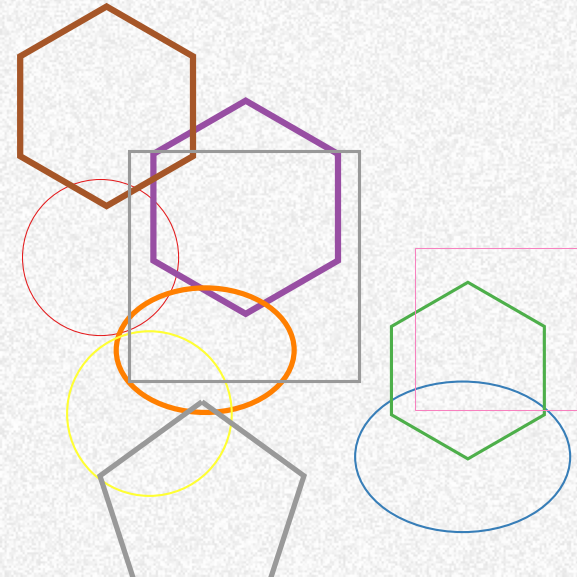[{"shape": "circle", "thickness": 0.5, "radius": 0.68, "center": [0.174, 0.553]}, {"shape": "oval", "thickness": 1, "radius": 0.93, "center": [0.801, 0.208]}, {"shape": "hexagon", "thickness": 1.5, "radius": 0.76, "center": [0.81, 0.357]}, {"shape": "hexagon", "thickness": 3, "radius": 0.92, "center": [0.425, 0.64]}, {"shape": "oval", "thickness": 2.5, "radius": 0.77, "center": [0.355, 0.393]}, {"shape": "circle", "thickness": 1, "radius": 0.71, "center": [0.259, 0.283]}, {"shape": "hexagon", "thickness": 3, "radius": 0.86, "center": [0.185, 0.815]}, {"shape": "square", "thickness": 0.5, "radius": 0.7, "center": [0.859, 0.429]}, {"shape": "pentagon", "thickness": 2.5, "radius": 0.93, "center": [0.35, 0.118]}, {"shape": "square", "thickness": 1.5, "radius": 1.0, "center": [0.423, 0.538]}]